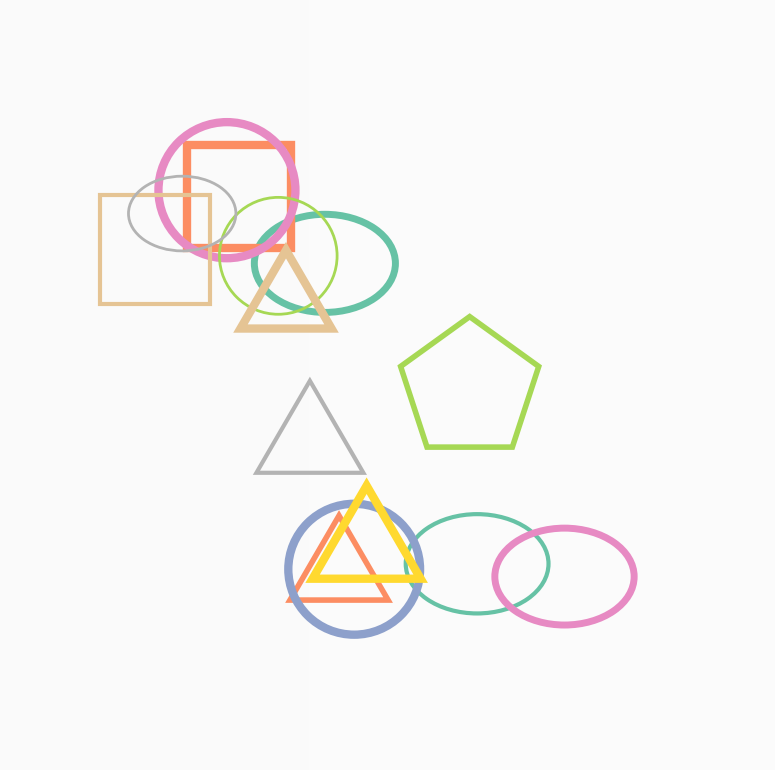[{"shape": "oval", "thickness": 1.5, "radius": 0.46, "center": [0.616, 0.268]}, {"shape": "oval", "thickness": 2.5, "radius": 0.46, "center": [0.419, 0.658]}, {"shape": "triangle", "thickness": 2, "radius": 0.37, "center": [0.437, 0.257]}, {"shape": "square", "thickness": 3, "radius": 0.34, "center": [0.309, 0.745]}, {"shape": "circle", "thickness": 3, "radius": 0.43, "center": [0.457, 0.261]}, {"shape": "oval", "thickness": 2.5, "radius": 0.45, "center": [0.728, 0.251]}, {"shape": "circle", "thickness": 3, "radius": 0.44, "center": [0.293, 0.753]}, {"shape": "pentagon", "thickness": 2, "radius": 0.47, "center": [0.606, 0.495]}, {"shape": "circle", "thickness": 1, "radius": 0.38, "center": [0.359, 0.668]}, {"shape": "triangle", "thickness": 3, "radius": 0.4, "center": [0.473, 0.289]}, {"shape": "triangle", "thickness": 3, "radius": 0.34, "center": [0.369, 0.607]}, {"shape": "square", "thickness": 1.5, "radius": 0.35, "center": [0.2, 0.676]}, {"shape": "triangle", "thickness": 1.5, "radius": 0.4, "center": [0.4, 0.426]}, {"shape": "oval", "thickness": 1, "radius": 0.35, "center": [0.235, 0.723]}]